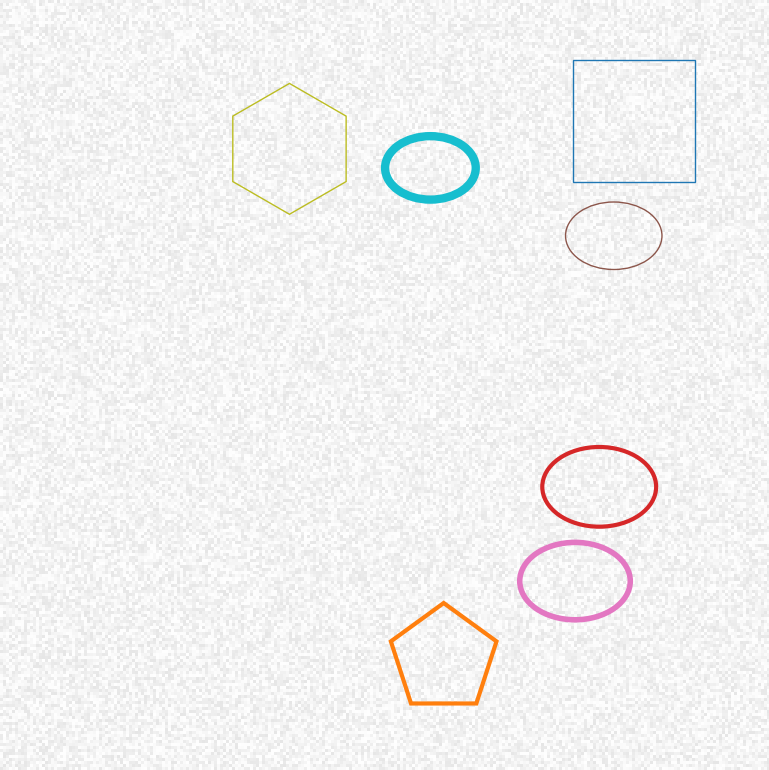[{"shape": "square", "thickness": 0.5, "radius": 0.4, "center": [0.823, 0.843]}, {"shape": "pentagon", "thickness": 1.5, "radius": 0.36, "center": [0.576, 0.145]}, {"shape": "oval", "thickness": 1.5, "radius": 0.37, "center": [0.778, 0.368]}, {"shape": "oval", "thickness": 0.5, "radius": 0.31, "center": [0.797, 0.694]}, {"shape": "oval", "thickness": 2, "radius": 0.36, "center": [0.747, 0.245]}, {"shape": "hexagon", "thickness": 0.5, "radius": 0.42, "center": [0.376, 0.807]}, {"shape": "oval", "thickness": 3, "radius": 0.29, "center": [0.559, 0.782]}]